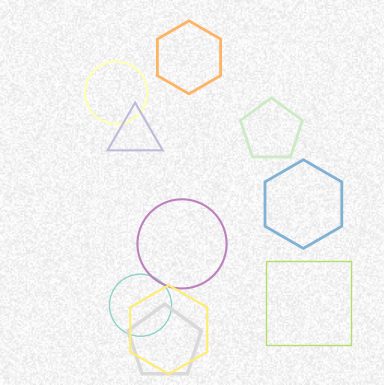[{"shape": "circle", "thickness": 1, "radius": 0.4, "center": [0.365, 0.207]}, {"shape": "circle", "thickness": 1.5, "radius": 0.41, "center": [0.302, 0.759]}, {"shape": "triangle", "thickness": 1.5, "radius": 0.41, "center": [0.351, 0.651]}, {"shape": "hexagon", "thickness": 2, "radius": 0.58, "center": [0.788, 0.47]}, {"shape": "hexagon", "thickness": 2, "radius": 0.47, "center": [0.491, 0.851]}, {"shape": "square", "thickness": 1, "radius": 0.55, "center": [0.802, 0.213]}, {"shape": "pentagon", "thickness": 2.5, "radius": 0.5, "center": [0.428, 0.11]}, {"shape": "circle", "thickness": 1.5, "radius": 0.58, "center": [0.473, 0.367]}, {"shape": "pentagon", "thickness": 2, "radius": 0.42, "center": [0.705, 0.661]}, {"shape": "hexagon", "thickness": 1.5, "radius": 0.58, "center": [0.438, 0.144]}]